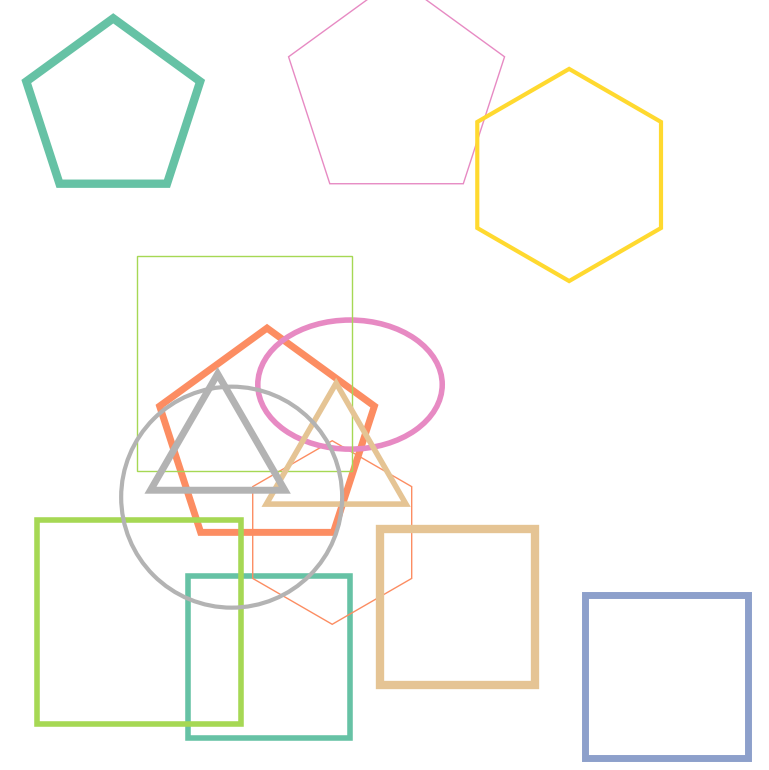[{"shape": "square", "thickness": 2, "radius": 0.53, "center": [0.349, 0.146]}, {"shape": "pentagon", "thickness": 3, "radius": 0.59, "center": [0.147, 0.857]}, {"shape": "hexagon", "thickness": 0.5, "radius": 0.6, "center": [0.431, 0.308]}, {"shape": "pentagon", "thickness": 2.5, "radius": 0.73, "center": [0.347, 0.427]}, {"shape": "square", "thickness": 2.5, "radius": 0.53, "center": [0.866, 0.121]}, {"shape": "pentagon", "thickness": 0.5, "radius": 0.74, "center": [0.515, 0.881]}, {"shape": "oval", "thickness": 2, "radius": 0.6, "center": [0.455, 0.501]}, {"shape": "square", "thickness": 2, "radius": 0.66, "center": [0.18, 0.192]}, {"shape": "square", "thickness": 0.5, "radius": 0.7, "center": [0.317, 0.528]}, {"shape": "hexagon", "thickness": 1.5, "radius": 0.69, "center": [0.739, 0.773]}, {"shape": "triangle", "thickness": 2, "radius": 0.52, "center": [0.437, 0.398]}, {"shape": "square", "thickness": 3, "radius": 0.51, "center": [0.594, 0.212]}, {"shape": "triangle", "thickness": 2.5, "radius": 0.5, "center": [0.283, 0.414]}, {"shape": "circle", "thickness": 1.5, "radius": 0.72, "center": [0.301, 0.354]}]